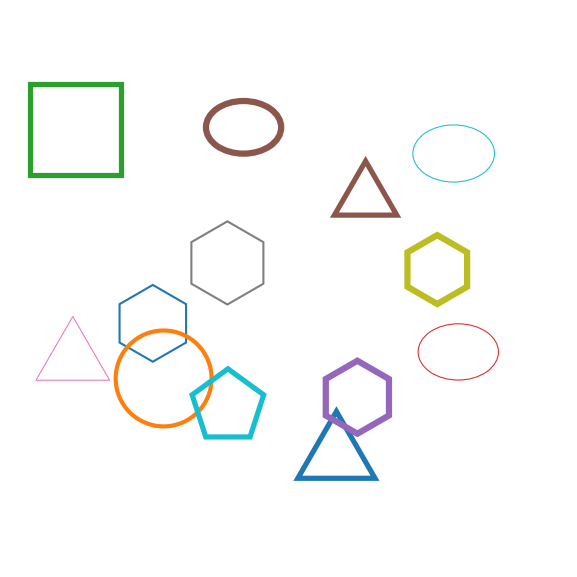[{"shape": "hexagon", "thickness": 1, "radius": 0.33, "center": [0.265, 0.439]}, {"shape": "triangle", "thickness": 2.5, "radius": 0.39, "center": [0.583, 0.21]}, {"shape": "circle", "thickness": 2, "radius": 0.42, "center": [0.283, 0.344]}, {"shape": "square", "thickness": 2.5, "radius": 0.39, "center": [0.131, 0.775]}, {"shape": "oval", "thickness": 0.5, "radius": 0.35, "center": [0.794, 0.39]}, {"shape": "hexagon", "thickness": 3, "radius": 0.32, "center": [0.619, 0.311]}, {"shape": "triangle", "thickness": 2.5, "radius": 0.31, "center": [0.633, 0.658]}, {"shape": "oval", "thickness": 3, "radius": 0.33, "center": [0.422, 0.779]}, {"shape": "triangle", "thickness": 0.5, "radius": 0.37, "center": [0.126, 0.378]}, {"shape": "hexagon", "thickness": 1, "radius": 0.36, "center": [0.394, 0.544]}, {"shape": "hexagon", "thickness": 3, "radius": 0.3, "center": [0.757, 0.532]}, {"shape": "oval", "thickness": 0.5, "radius": 0.35, "center": [0.786, 0.733]}, {"shape": "pentagon", "thickness": 2.5, "radius": 0.33, "center": [0.395, 0.295]}]